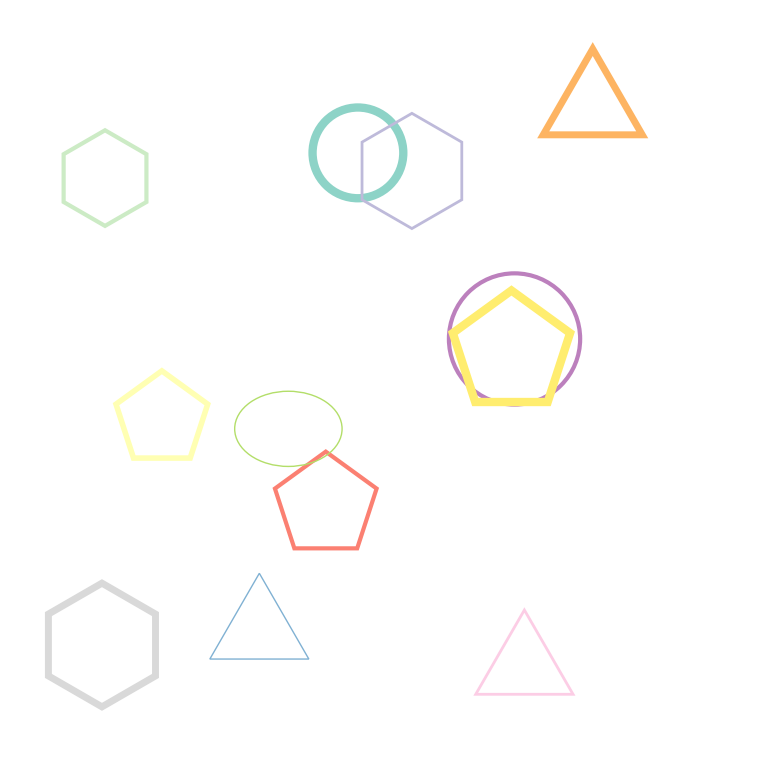[{"shape": "circle", "thickness": 3, "radius": 0.29, "center": [0.465, 0.801]}, {"shape": "pentagon", "thickness": 2, "radius": 0.31, "center": [0.21, 0.456]}, {"shape": "hexagon", "thickness": 1, "radius": 0.37, "center": [0.535, 0.778]}, {"shape": "pentagon", "thickness": 1.5, "radius": 0.35, "center": [0.423, 0.344]}, {"shape": "triangle", "thickness": 0.5, "radius": 0.37, "center": [0.337, 0.181]}, {"shape": "triangle", "thickness": 2.5, "radius": 0.37, "center": [0.77, 0.862]}, {"shape": "oval", "thickness": 0.5, "radius": 0.35, "center": [0.375, 0.443]}, {"shape": "triangle", "thickness": 1, "radius": 0.36, "center": [0.681, 0.135]}, {"shape": "hexagon", "thickness": 2.5, "radius": 0.4, "center": [0.132, 0.162]}, {"shape": "circle", "thickness": 1.5, "radius": 0.43, "center": [0.668, 0.56]}, {"shape": "hexagon", "thickness": 1.5, "radius": 0.31, "center": [0.136, 0.769]}, {"shape": "pentagon", "thickness": 3, "radius": 0.4, "center": [0.664, 0.543]}]